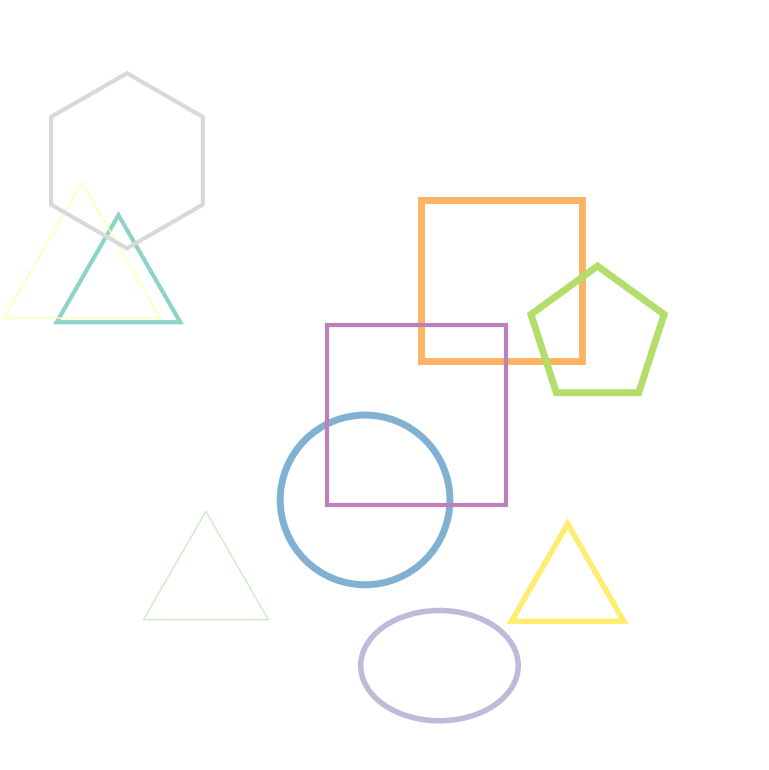[{"shape": "triangle", "thickness": 1.5, "radius": 0.46, "center": [0.154, 0.628]}, {"shape": "triangle", "thickness": 0.5, "radius": 0.59, "center": [0.107, 0.646]}, {"shape": "oval", "thickness": 2, "radius": 0.51, "center": [0.571, 0.136]}, {"shape": "circle", "thickness": 2.5, "radius": 0.55, "center": [0.474, 0.351]}, {"shape": "square", "thickness": 2.5, "radius": 0.52, "center": [0.651, 0.635]}, {"shape": "pentagon", "thickness": 2.5, "radius": 0.45, "center": [0.776, 0.564]}, {"shape": "hexagon", "thickness": 1.5, "radius": 0.57, "center": [0.165, 0.791]}, {"shape": "square", "thickness": 1.5, "radius": 0.58, "center": [0.541, 0.461]}, {"shape": "triangle", "thickness": 0.5, "radius": 0.47, "center": [0.267, 0.242]}, {"shape": "triangle", "thickness": 2, "radius": 0.42, "center": [0.737, 0.235]}]